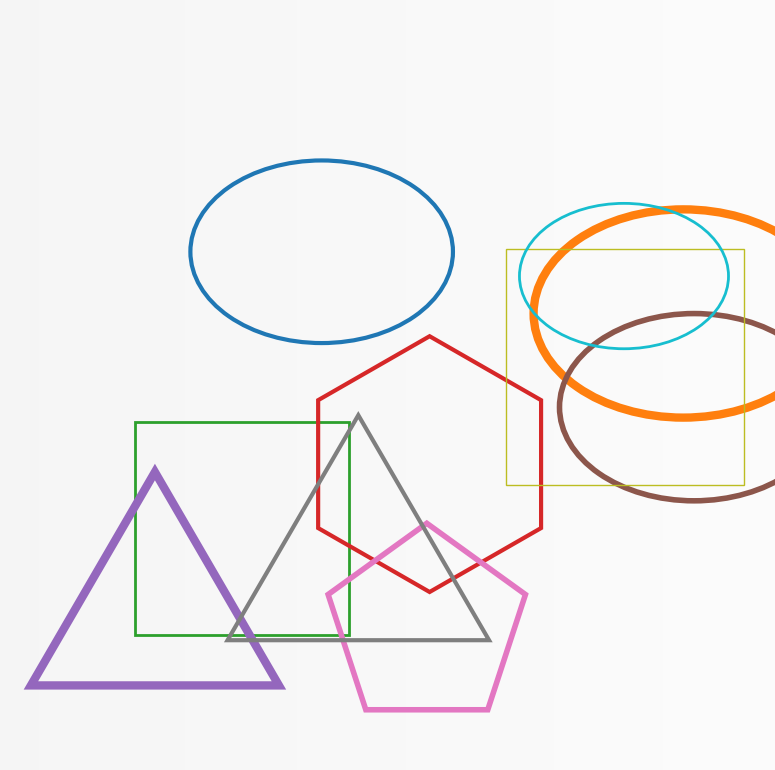[{"shape": "oval", "thickness": 1.5, "radius": 0.85, "center": [0.415, 0.673]}, {"shape": "oval", "thickness": 3, "radius": 0.97, "center": [0.882, 0.593]}, {"shape": "square", "thickness": 1, "radius": 0.69, "center": [0.312, 0.314]}, {"shape": "hexagon", "thickness": 1.5, "radius": 0.83, "center": [0.554, 0.397]}, {"shape": "triangle", "thickness": 3, "radius": 0.92, "center": [0.2, 0.202]}, {"shape": "oval", "thickness": 2, "radius": 0.87, "center": [0.896, 0.471]}, {"shape": "pentagon", "thickness": 2, "radius": 0.67, "center": [0.551, 0.187]}, {"shape": "triangle", "thickness": 1.5, "radius": 0.97, "center": [0.462, 0.266]}, {"shape": "square", "thickness": 0.5, "radius": 0.77, "center": [0.807, 0.523]}, {"shape": "oval", "thickness": 1, "radius": 0.67, "center": [0.805, 0.641]}]